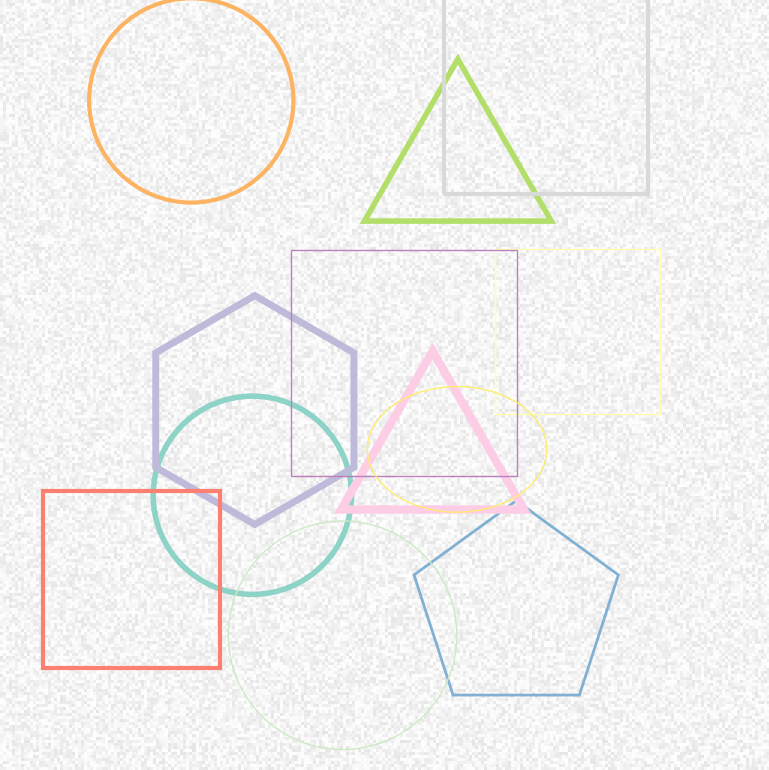[{"shape": "circle", "thickness": 2, "radius": 0.64, "center": [0.328, 0.357]}, {"shape": "square", "thickness": 0.5, "radius": 0.54, "center": [0.75, 0.569]}, {"shape": "hexagon", "thickness": 2.5, "radius": 0.74, "center": [0.331, 0.467]}, {"shape": "square", "thickness": 1.5, "radius": 0.57, "center": [0.171, 0.248]}, {"shape": "pentagon", "thickness": 1, "radius": 0.7, "center": [0.67, 0.21]}, {"shape": "circle", "thickness": 1.5, "radius": 0.66, "center": [0.248, 0.87]}, {"shape": "triangle", "thickness": 2, "radius": 0.7, "center": [0.595, 0.783]}, {"shape": "triangle", "thickness": 3, "radius": 0.69, "center": [0.562, 0.407]}, {"shape": "square", "thickness": 1.5, "radius": 0.66, "center": [0.709, 0.881]}, {"shape": "square", "thickness": 0.5, "radius": 0.73, "center": [0.524, 0.529]}, {"shape": "circle", "thickness": 0.5, "radius": 0.74, "center": [0.445, 0.175]}, {"shape": "oval", "thickness": 0.5, "radius": 0.58, "center": [0.594, 0.416]}]